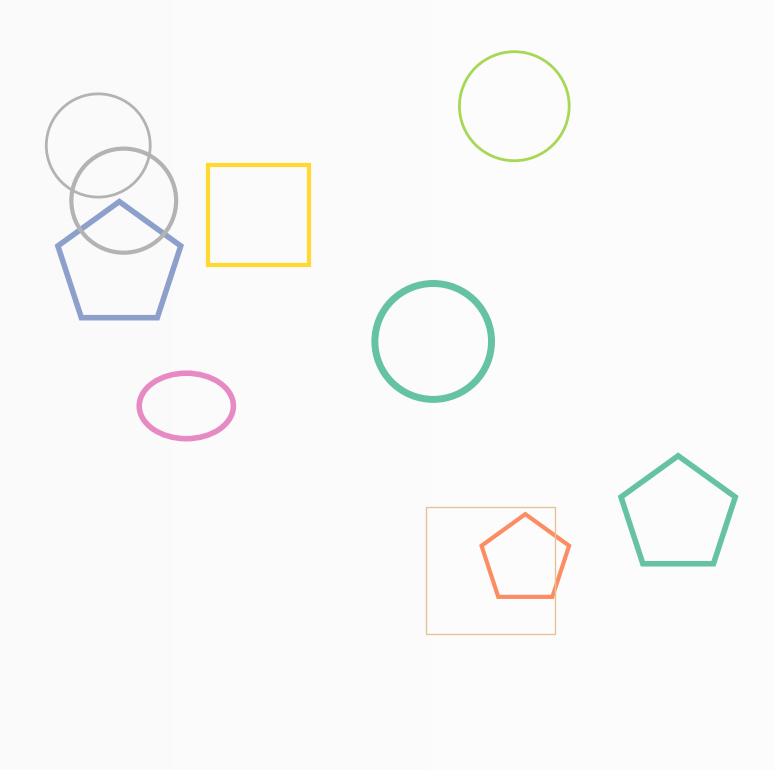[{"shape": "pentagon", "thickness": 2, "radius": 0.39, "center": [0.875, 0.331]}, {"shape": "circle", "thickness": 2.5, "radius": 0.38, "center": [0.559, 0.557]}, {"shape": "pentagon", "thickness": 1.5, "radius": 0.3, "center": [0.678, 0.273]}, {"shape": "pentagon", "thickness": 2, "radius": 0.42, "center": [0.154, 0.655]}, {"shape": "oval", "thickness": 2, "radius": 0.3, "center": [0.24, 0.473]}, {"shape": "circle", "thickness": 1, "radius": 0.35, "center": [0.664, 0.862]}, {"shape": "square", "thickness": 1.5, "radius": 0.33, "center": [0.334, 0.72]}, {"shape": "square", "thickness": 0.5, "radius": 0.41, "center": [0.633, 0.259]}, {"shape": "circle", "thickness": 1.5, "radius": 0.34, "center": [0.16, 0.739]}, {"shape": "circle", "thickness": 1, "radius": 0.34, "center": [0.127, 0.811]}]